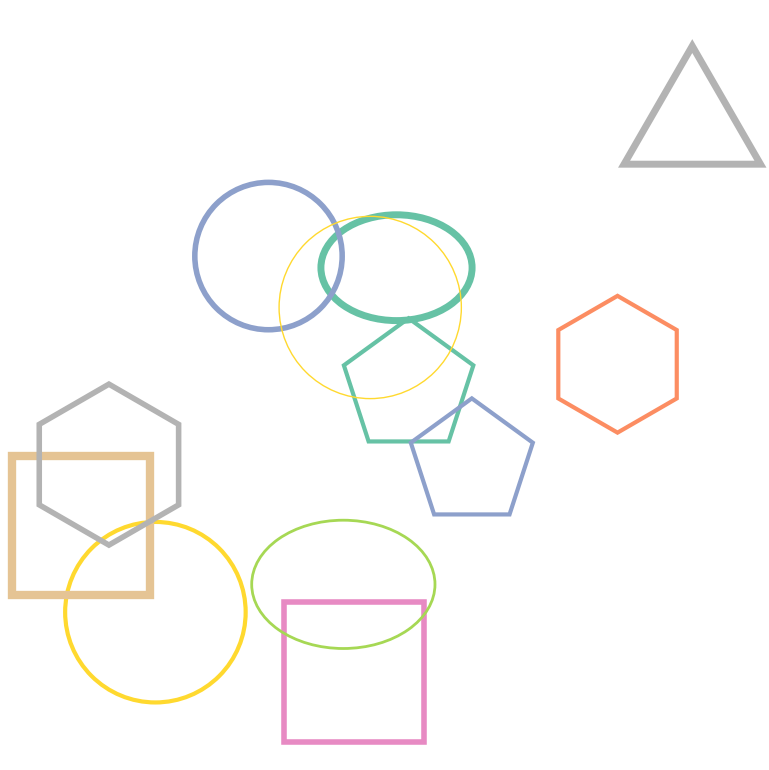[{"shape": "pentagon", "thickness": 1.5, "radius": 0.44, "center": [0.531, 0.498]}, {"shape": "oval", "thickness": 2.5, "radius": 0.49, "center": [0.515, 0.652]}, {"shape": "hexagon", "thickness": 1.5, "radius": 0.44, "center": [0.802, 0.527]}, {"shape": "circle", "thickness": 2, "radius": 0.48, "center": [0.349, 0.667]}, {"shape": "pentagon", "thickness": 1.5, "radius": 0.42, "center": [0.613, 0.399]}, {"shape": "square", "thickness": 2, "radius": 0.45, "center": [0.46, 0.127]}, {"shape": "oval", "thickness": 1, "radius": 0.6, "center": [0.446, 0.241]}, {"shape": "circle", "thickness": 1.5, "radius": 0.59, "center": [0.202, 0.205]}, {"shape": "circle", "thickness": 0.5, "radius": 0.59, "center": [0.481, 0.601]}, {"shape": "square", "thickness": 3, "radius": 0.45, "center": [0.105, 0.318]}, {"shape": "hexagon", "thickness": 2, "radius": 0.52, "center": [0.141, 0.397]}, {"shape": "triangle", "thickness": 2.5, "radius": 0.51, "center": [0.899, 0.838]}]